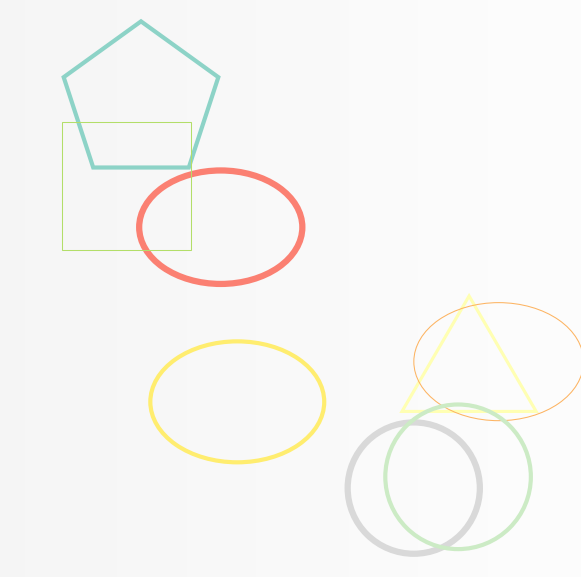[{"shape": "pentagon", "thickness": 2, "radius": 0.7, "center": [0.243, 0.822]}, {"shape": "triangle", "thickness": 1.5, "radius": 0.67, "center": [0.807, 0.353]}, {"shape": "oval", "thickness": 3, "radius": 0.7, "center": [0.38, 0.606]}, {"shape": "oval", "thickness": 0.5, "radius": 0.73, "center": [0.858, 0.373]}, {"shape": "square", "thickness": 0.5, "radius": 0.56, "center": [0.218, 0.678]}, {"shape": "circle", "thickness": 3, "radius": 0.57, "center": [0.712, 0.154]}, {"shape": "circle", "thickness": 2, "radius": 0.63, "center": [0.788, 0.174]}, {"shape": "oval", "thickness": 2, "radius": 0.75, "center": [0.408, 0.303]}]